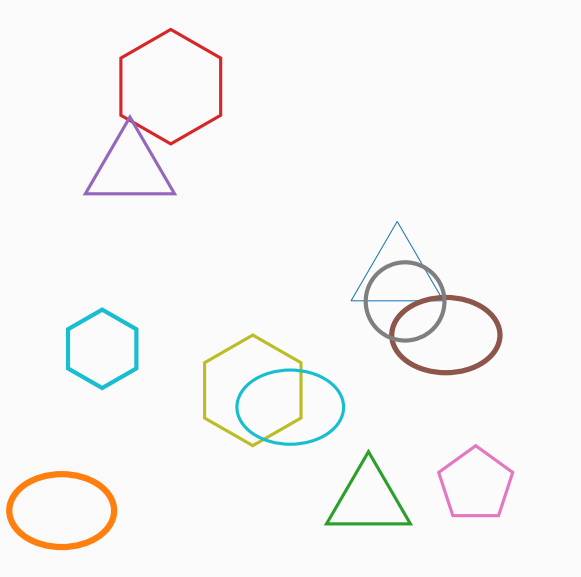[{"shape": "triangle", "thickness": 0.5, "radius": 0.46, "center": [0.683, 0.524]}, {"shape": "oval", "thickness": 3, "radius": 0.45, "center": [0.106, 0.115]}, {"shape": "triangle", "thickness": 1.5, "radius": 0.42, "center": [0.634, 0.134]}, {"shape": "hexagon", "thickness": 1.5, "radius": 0.5, "center": [0.294, 0.849]}, {"shape": "triangle", "thickness": 1.5, "radius": 0.44, "center": [0.224, 0.708]}, {"shape": "oval", "thickness": 2.5, "radius": 0.47, "center": [0.767, 0.419]}, {"shape": "pentagon", "thickness": 1.5, "radius": 0.33, "center": [0.818, 0.16]}, {"shape": "circle", "thickness": 2, "radius": 0.34, "center": [0.697, 0.477]}, {"shape": "hexagon", "thickness": 1.5, "radius": 0.48, "center": [0.435, 0.323]}, {"shape": "hexagon", "thickness": 2, "radius": 0.34, "center": [0.176, 0.395]}, {"shape": "oval", "thickness": 1.5, "radius": 0.46, "center": [0.499, 0.294]}]